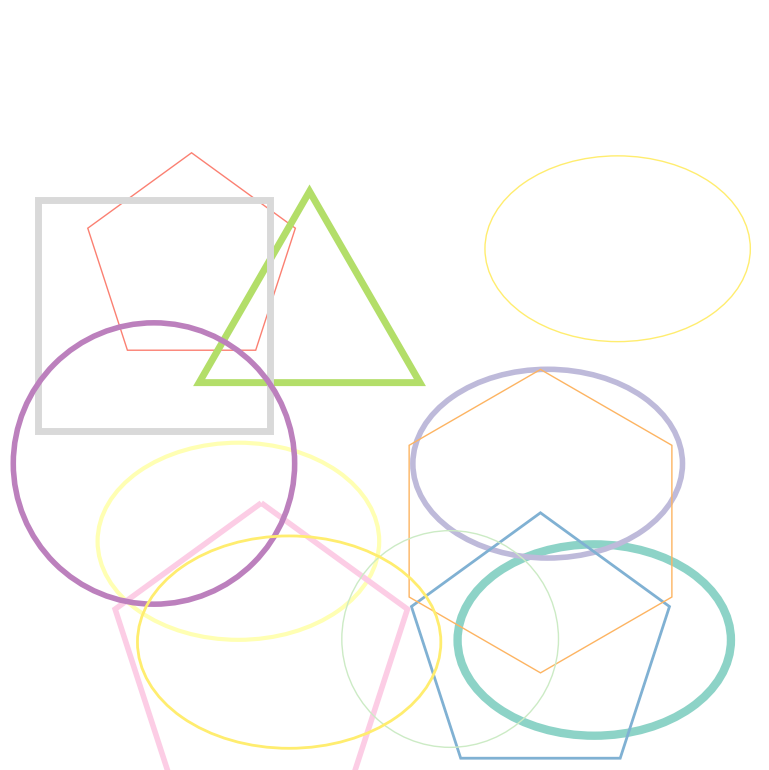[{"shape": "oval", "thickness": 3, "radius": 0.89, "center": [0.772, 0.169]}, {"shape": "oval", "thickness": 1.5, "radius": 0.91, "center": [0.31, 0.297]}, {"shape": "oval", "thickness": 2, "radius": 0.88, "center": [0.711, 0.398]}, {"shape": "pentagon", "thickness": 0.5, "radius": 0.71, "center": [0.249, 0.66]}, {"shape": "pentagon", "thickness": 1, "radius": 0.88, "center": [0.702, 0.158]}, {"shape": "hexagon", "thickness": 0.5, "radius": 0.99, "center": [0.702, 0.323]}, {"shape": "triangle", "thickness": 2.5, "radius": 0.83, "center": [0.402, 0.586]}, {"shape": "pentagon", "thickness": 2, "radius": 1.0, "center": [0.339, 0.147]}, {"shape": "square", "thickness": 2.5, "radius": 0.75, "center": [0.2, 0.59]}, {"shape": "circle", "thickness": 2, "radius": 0.91, "center": [0.2, 0.398]}, {"shape": "circle", "thickness": 0.5, "radius": 0.7, "center": [0.585, 0.17]}, {"shape": "oval", "thickness": 0.5, "radius": 0.86, "center": [0.802, 0.677]}, {"shape": "oval", "thickness": 1, "radius": 0.98, "center": [0.376, 0.166]}]